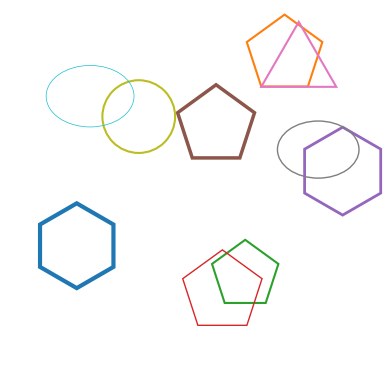[{"shape": "hexagon", "thickness": 3, "radius": 0.55, "center": [0.199, 0.362]}, {"shape": "pentagon", "thickness": 1.5, "radius": 0.52, "center": [0.739, 0.859]}, {"shape": "pentagon", "thickness": 1.5, "radius": 0.45, "center": [0.637, 0.286]}, {"shape": "pentagon", "thickness": 1, "radius": 0.54, "center": [0.578, 0.243]}, {"shape": "hexagon", "thickness": 2, "radius": 0.57, "center": [0.89, 0.556]}, {"shape": "pentagon", "thickness": 2.5, "radius": 0.53, "center": [0.561, 0.675]}, {"shape": "triangle", "thickness": 1.5, "radius": 0.56, "center": [0.776, 0.831]}, {"shape": "oval", "thickness": 1, "radius": 0.53, "center": [0.827, 0.611]}, {"shape": "circle", "thickness": 1.5, "radius": 0.47, "center": [0.36, 0.697]}, {"shape": "oval", "thickness": 0.5, "radius": 0.57, "center": [0.234, 0.75]}]